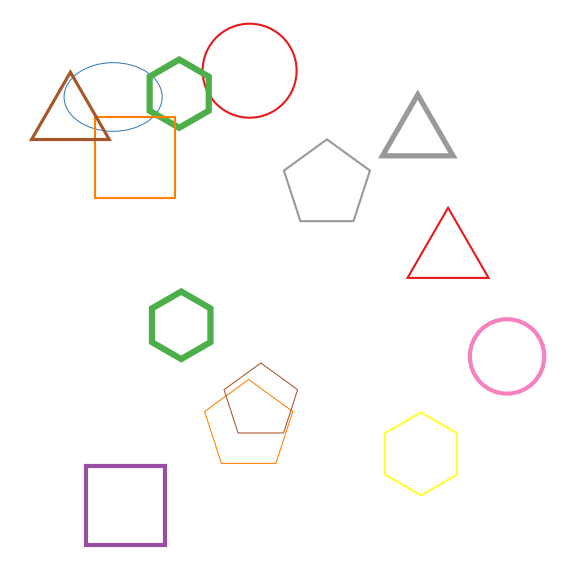[{"shape": "circle", "thickness": 1, "radius": 0.41, "center": [0.432, 0.877]}, {"shape": "triangle", "thickness": 1, "radius": 0.41, "center": [0.776, 0.558]}, {"shape": "oval", "thickness": 0.5, "radius": 0.42, "center": [0.196, 0.831]}, {"shape": "hexagon", "thickness": 3, "radius": 0.3, "center": [0.31, 0.837]}, {"shape": "hexagon", "thickness": 3, "radius": 0.29, "center": [0.314, 0.436]}, {"shape": "square", "thickness": 2, "radius": 0.34, "center": [0.218, 0.123]}, {"shape": "square", "thickness": 1, "radius": 0.35, "center": [0.233, 0.727]}, {"shape": "pentagon", "thickness": 0.5, "radius": 0.4, "center": [0.431, 0.262]}, {"shape": "hexagon", "thickness": 1, "radius": 0.36, "center": [0.729, 0.213]}, {"shape": "triangle", "thickness": 1.5, "radius": 0.39, "center": [0.122, 0.796]}, {"shape": "pentagon", "thickness": 0.5, "radius": 0.33, "center": [0.452, 0.304]}, {"shape": "circle", "thickness": 2, "radius": 0.32, "center": [0.878, 0.382]}, {"shape": "pentagon", "thickness": 1, "radius": 0.39, "center": [0.566, 0.68]}, {"shape": "triangle", "thickness": 2.5, "radius": 0.35, "center": [0.723, 0.765]}]